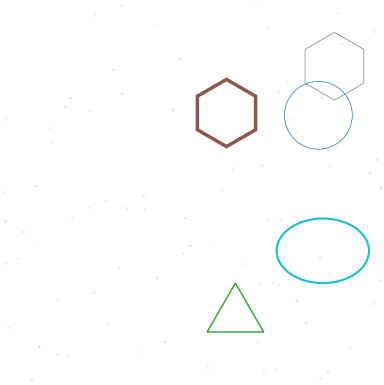[{"shape": "circle", "thickness": 0.5, "radius": 0.44, "center": [0.827, 0.701]}, {"shape": "triangle", "thickness": 1, "radius": 0.42, "center": [0.611, 0.18]}, {"shape": "hexagon", "thickness": 2.5, "radius": 0.44, "center": [0.588, 0.707]}, {"shape": "hexagon", "thickness": 0.5, "radius": 0.44, "center": [0.869, 0.828]}, {"shape": "oval", "thickness": 1.5, "radius": 0.6, "center": [0.838, 0.349]}]